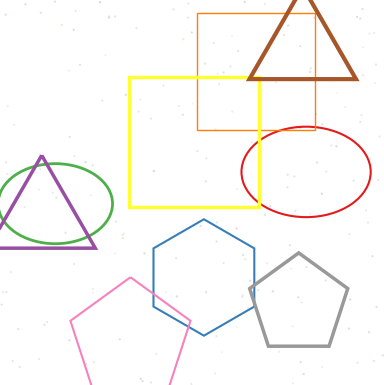[{"shape": "oval", "thickness": 1.5, "radius": 0.84, "center": [0.795, 0.553]}, {"shape": "hexagon", "thickness": 1.5, "radius": 0.76, "center": [0.53, 0.279]}, {"shape": "oval", "thickness": 2, "radius": 0.74, "center": [0.144, 0.471]}, {"shape": "triangle", "thickness": 2.5, "radius": 0.8, "center": [0.108, 0.436]}, {"shape": "square", "thickness": 1, "radius": 0.76, "center": [0.665, 0.815]}, {"shape": "square", "thickness": 2.5, "radius": 0.84, "center": [0.504, 0.632]}, {"shape": "triangle", "thickness": 3, "radius": 0.8, "center": [0.786, 0.874]}, {"shape": "pentagon", "thickness": 1.5, "radius": 0.82, "center": [0.339, 0.116]}, {"shape": "pentagon", "thickness": 2.5, "radius": 0.67, "center": [0.776, 0.209]}]